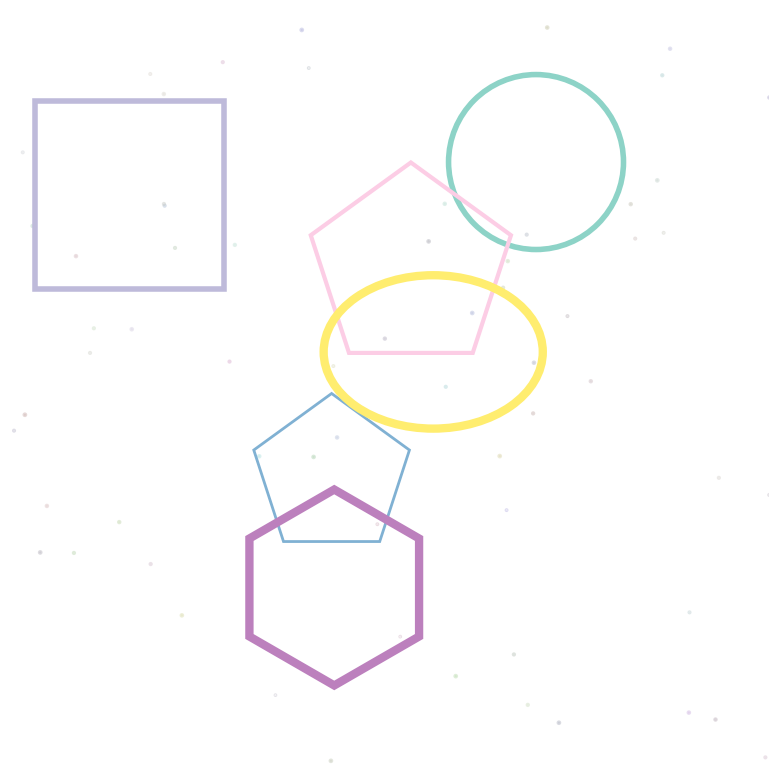[{"shape": "circle", "thickness": 2, "radius": 0.57, "center": [0.696, 0.79]}, {"shape": "square", "thickness": 2, "radius": 0.61, "center": [0.168, 0.747]}, {"shape": "pentagon", "thickness": 1, "radius": 0.53, "center": [0.431, 0.383]}, {"shape": "pentagon", "thickness": 1.5, "radius": 0.68, "center": [0.534, 0.652]}, {"shape": "hexagon", "thickness": 3, "radius": 0.64, "center": [0.434, 0.237]}, {"shape": "oval", "thickness": 3, "radius": 0.71, "center": [0.563, 0.543]}]